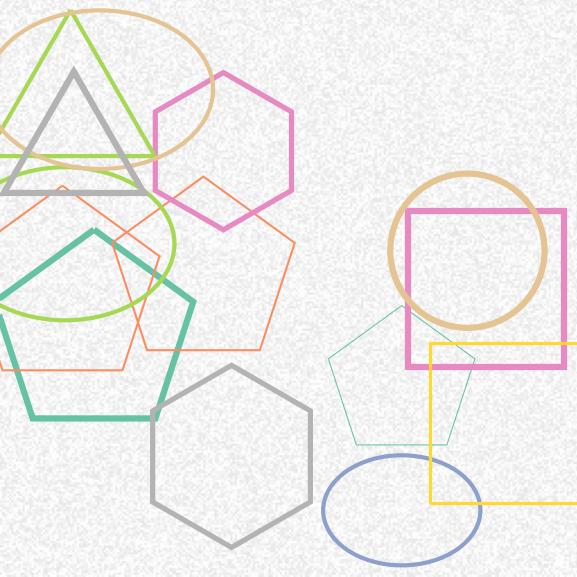[{"shape": "pentagon", "thickness": 3, "radius": 0.9, "center": [0.163, 0.421]}, {"shape": "pentagon", "thickness": 0.5, "radius": 0.67, "center": [0.695, 0.337]}, {"shape": "pentagon", "thickness": 1, "radius": 0.88, "center": [0.108, 0.501]}, {"shape": "pentagon", "thickness": 1, "radius": 0.83, "center": [0.352, 0.527]}, {"shape": "oval", "thickness": 2, "radius": 0.68, "center": [0.696, 0.115]}, {"shape": "hexagon", "thickness": 2.5, "radius": 0.68, "center": [0.387, 0.737]}, {"shape": "square", "thickness": 3, "radius": 0.68, "center": [0.842, 0.499]}, {"shape": "oval", "thickness": 2, "radius": 0.95, "center": [0.113, 0.577]}, {"shape": "triangle", "thickness": 2, "radius": 0.84, "center": [0.122, 0.813]}, {"shape": "square", "thickness": 1.5, "radius": 0.69, "center": [0.883, 0.267]}, {"shape": "oval", "thickness": 2, "radius": 0.98, "center": [0.173, 0.844]}, {"shape": "circle", "thickness": 3, "radius": 0.67, "center": [0.809, 0.565]}, {"shape": "hexagon", "thickness": 2.5, "radius": 0.79, "center": [0.401, 0.209]}, {"shape": "triangle", "thickness": 3, "radius": 0.7, "center": [0.128, 0.735]}]